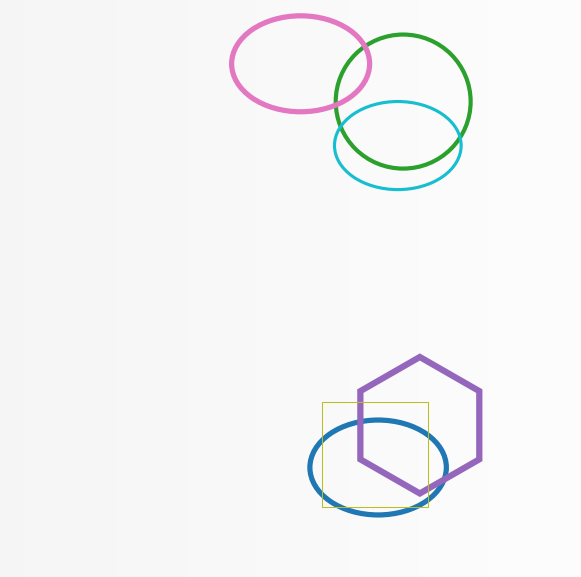[{"shape": "oval", "thickness": 2.5, "radius": 0.59, "center": [0.651, 0.19]}, {"shape": "circle", "thickness": 2, "radius": 0.58, "center": [0.694, 0.823]}, {"shape": "hexagon", "thickness": 3, "radius": 0.59, "center": [0.722, 0.263]}, {"shape": "oval", "thickness": 2.5, "radius": 0.59, "center": [0.517, 0.889]}, {"shape": "square", "thickness": 0.5, "radius": 0.46, "center": [0.645, 0.213]}, {"shape": "oval", "thickness": 1.5, "radius": 0.54, "center": [0.684, 0.747]}]